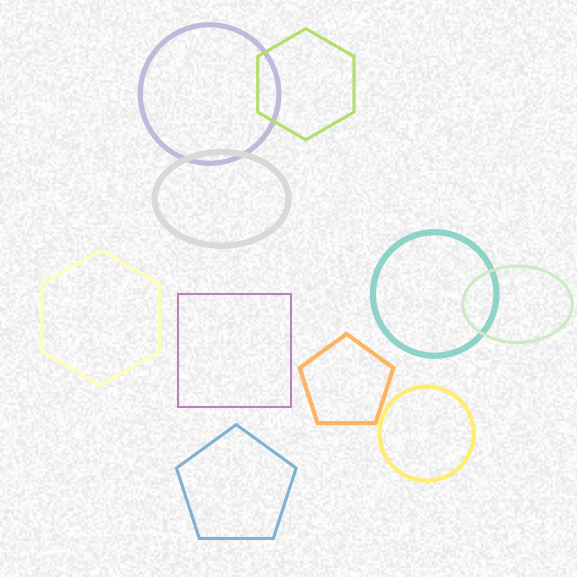[{"shape": "circle", "thickness": 3, "radius": 0.53, "center": [0.753, 0.49]}, {"shape": "hexagon", "thickness": 1.5, "radius": 0.59, "center": [0.174, 0.449]}, {"shape": "circle", "thickness": 2.5, "radius": 0.6, "center": [0.363, 0.836]}, {"shape": "pentagon", "thickness": 1.5, "radius": 0.54, "center": [0.409, 0.155]}, {"shape": "pentagon", "thickness": 2, "radius": 0.43, "center": [0.6, 0.335]}, {"shape": "hexagon", "thickness": 1.5, "radius": 0.48, "center": [0.53, 0.853]}, {"shape": "oval", "thickness": 3, "radius": 0.58, "center": [0.384, 0.655]}, {"shape": "square", "thickness": 1, "radius": 0.49, "center": [0.406, 0.392]}, {"shape": "oval", "thickness": 1.5, "radius": 0.47, "center": [0.896, 0.472]}, {"shape": "circle", "thickness": 2, "radius": 0.41, "center": [0.739, 0.248]}]